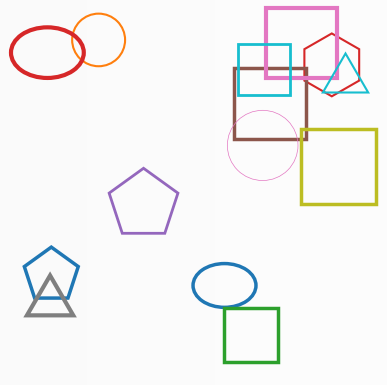[{"shape": "oval", "thickness": 2.5, "radius": 0.41, "center": [0.579, 0.259]}, {"shape": "pentagon", "thickness": 2.5, "radius": 0.37, "center": [0.132, 0.285]}, {"shape": "circle", "thickness": 1.5, "radius": 0.34, "center": [0.255, 0.896]}, {"shape": "square", "thickness": 2.5, "radius": 0.35, "center": [0.648, 0.131]}, {"shape": "oval", "thickness": 3, "radius": 0.47, "center": [0.122, 0.863]}, {"shape": "hexagon", "thickness": 1.5, "radius": 0.41, "center": [0.856, 0.831]}, {"shape": "pentagon", "thickness": 2, "radius": 0.47, "center": [0.37, 0.47]}, {"shape": "square", "thickness": 2.5, "radius": 0.46, "center": [0.698, 0.731]}, {"shape": "circle", "thickness": 0.5, "radius": 0.46, "center": [0.678, 0.622]}, {"shape": "square", "thickness": 3, "radius": 0.46, "center": [0.777, 0.888]}, {"shape": "triangle", "thickness": 3, "radius": 0.34, "center": [0.129, 0.215]}, {"shape": "square", "thickness": 2.5, "radius": 0.48, "center": [0.875, 0.568]}, {"shape": "triangle", "thickness": 1.5, "radius": 0.34, "center": [0.892, 0.794]}, {"shape": "square", "thickness": 2, "radius": 0.33, "center": [0.682, 0.819]}]